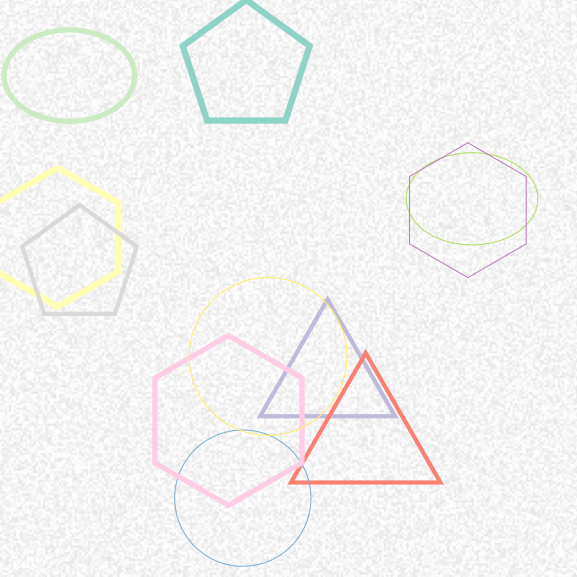[{"shape": "pentagon", "thickness": 3, "radius": 0.58, "center": [0.426, 0.884]}, {"shape": "hexagon", "thickness": 3, "radius": 0.6, "center": [0.1, 0.588]}, {"shape": "triangle", "thickness": 2, "radius": 0.67, "center": [0.567, 0.346]}, {"shape": "triangle", "thickness": 2, "radius": 0.75, "center": [0.633, 0.238]}, {"shape": "circle", "thickness": 0.5, "radius": 0.59, "center": [0.42, 0.137]}, {"shape": "oval", "thickness": 0.5, "radius": 0.57, "center": [0.817, 0.655]}, {"shape": "hexagon", "thickness": 2.5, "radius": 0.74, "center": [0.396, 0.271]}, {"shape": "pentagon", "thickness": 2, "radius": 0.52, "center": [0.138, 0.54]}, {"shape": "hexagon", "thickness": 0.5, "radius": 0.58, "center": [0.81, 0.635]}, {"shape": "oval", "thickness": 2.5, "radius": 0.57, "center": [0.12, 0.868]}, {"shape": "circle", "thickness": 0.5, "radius": 0.68, "center": [0.464, 0.382]}]